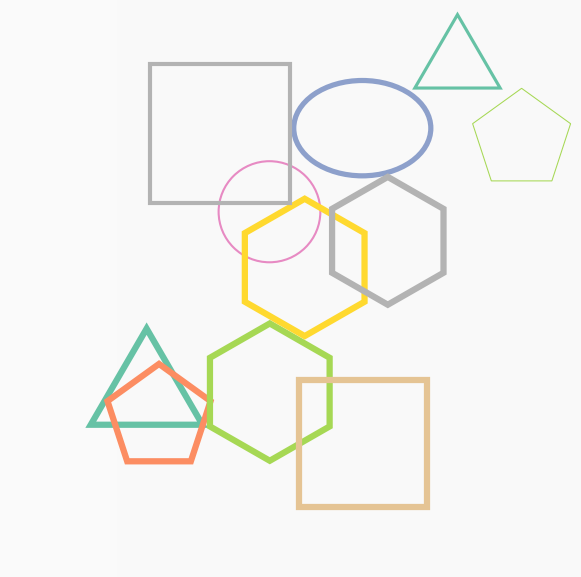[{"shape": "triangle", "thickness": 3, "radius": 0.55, "center": [0.252, 0.319]}, {"shape": "triangle", "thickness": 1.5, "radius": 0.42, "center": [0.787, 0.889]}, {"shape": "pentagon", "thickness": 3, "radius": 0.47, "center": [0.274, 0.276]}, {"shape": "oval", "thickness": 2.5, "radius": 0.59, "center": [0.623, 0.777]}, {"shape": "circle", "thickness": 1, "radius": 0.44, "center": [0.464, 0.632]}, {"shape": "hexagon", "thickness": 3, "radius": 0.59, "center": [0.464, 0.32]}, {"shape": "pentagon", "thickness": 0.5, "radius": 0.44, "center": [0.897, 0.758]}, {"shape": "hexagon", "thickness": 3, "radius": 0.59, "center": [0.524, 0.536]}, {"shape": "square", "thickness": 3, "radius": 0.55, "center": [0.624, 0.231]}, {"shape": "square", "thickness": 2, "radius": 0.6, "center": [0.379, 0.768]}, {"shape": "hexagon", "thickness": 3, "radius": 0.55, "center": [0.667, 0.582]}]